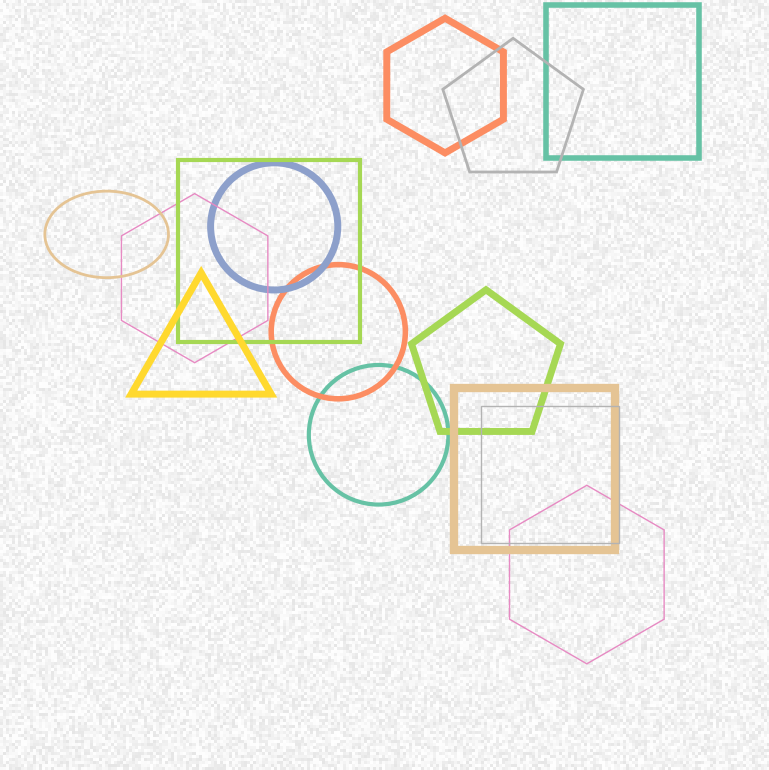[{"shape": "circle", "thickness": 1.5, "radius": 0.45, "center": [0.492, 0.435]}, {"shape": "square", "thickness": 2, "radius": 0.5, "center": [0.808, 0.894]}, {"shape": "circle", "thickness": 2, "radius": 0.44, "center": [0.439, 0.569]}, {"shape": "hexagon", "thickness": 2.5, "radius": 0.44, "center": [0.578, 0.889]}, {"shape": "circle", "thickness": 2.5, "radius": 0.41, "center": [0.356, 0.706]}, {"shape": "hexagon", "thickness": 0.5, "radius": 0.58, "center": [0.762, 0.254]}, {"shape": "hexagon", "thickness": 0.5, "radius": 0.55, "center": [0.253, 0.639]}, {"shape": "square", "thickness": 1.5, "radius": 0.59, "center": [0.349, 0.674]}, {"shape": "pentagon", "thickness": 2.5, "radius": 0.51, "center": [0.631, 0.522]}, {"shape": "triangle", "thickness": 2.5, "radius": 0.52, "center": [0.261, 0.541]}, {"shape": "square", "thickness": 3, "radius": 0.52, "center": [0.694, 0.391]}, {"shape": "oval", "thickness": 1, "radius": 0.4, "center": [0.139, 0.696]}, {"shape": "pentagon", "thickness": 1, "radius": 0.48, "center": [0.666, 0.854]}, {"shape": "square", "thickness": 0.5, "radius": 0.45, "center": [0.714, 0.384]}]